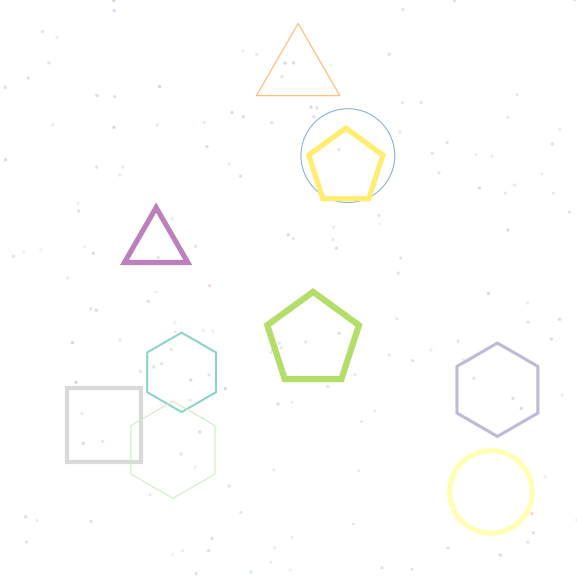[{"shape": "hexagon", "thickness": 1, "radius": 0.34, "center": [0.314, 0.354]}, {"shape": "circle", "thickness": 2.5, "radius": 0.36, "center": [0.85, 0.147]}, {"shape": "hexagon", "thickness": 1.5, "radius": 0.4, "center": [0.861, 0.324]}, {"shape": "circle", "thickness": 0.5, "radius": 0.41, "center": [0.602, 0.73]}, {"shape": "triangle", "thickness": 0.5, "radius": 0.42, "center": [0.516, 0.875]}, {"shape": "pentagon", "thickness": 3, "radius": 0.42, "center": [0.542, 0.41]}, {"shape": "square", "thickness": 2, "radius": 0.32, "center": [0.179, 0.263]}, {"shape": "triangle", "thickness": 2.5, "radius": 0.32, "center": [0.27, 0.576]}, {"shape": "hexagon", "thickness": 0.5, "radius": 0.42, "center": [0.299, 0.22]}, {"shape": "pentagon", "thickness": 2.5, "radius": 0.34, "center": [0.599, 0.71]}]